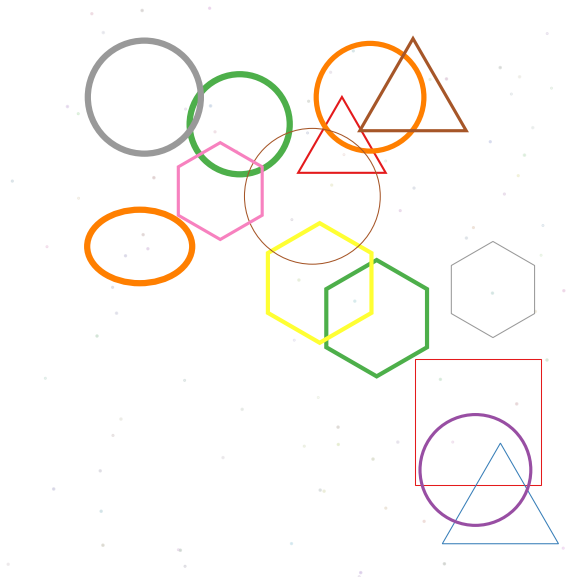[{"shape": "triangle", "thickness": 1, "radius": 0.44, "center": [0.592, 0.744]}, {"shape": "square", "thickness": 0.5, "radius": 0.54, "center": [0.827, 0.269]}, {"shape": "triangle", "thickness": 0.5, "radius": 0.58, "center": [0.867, 0.116]}, {"shape": "hexagon", "thickness": 2, "radius": 0.5, "center": [0.652, 0.448]}, {"shape": "circle", "thickness": 3, "radius": 0.43, "center": [0.415, 0.784]}, {"shape": "circle", "thickness": 1.5, "radius": 0.48, "center": [0.823, 0.185]}, {"shape": "circle", "thickness": 2.5, "radius": 0.47, "center": [0.641, 0.831]}, {"shape": "oval", "thickness": 3, "radius": 0.45, "center": [0.242, 0.572]}, {"shape": "hexagon", "thickness": 2, "radius": 0.52, "center": [0.554, 0.509]}, {"shape": "circle", "thickness": 0.5, "radius": 0.59, "center": [0.541, 0.659]}, {"shape": "triangle", "thickness": 1.5, "radius": 0.53, "center": [0.715, 0.826]}, {"shape": "hexagon", "thickness": 1.5, "radius": 0.42, "center": [0.381, 0.668]}, {"shape": "hexagon", "thickness": 0.5, "radius": 0.42, "center": [0.854, 0.498]}, {"shape": "circle", "thickness": 3, "radius": 0.49, "center": [0.25, 0.831]}]